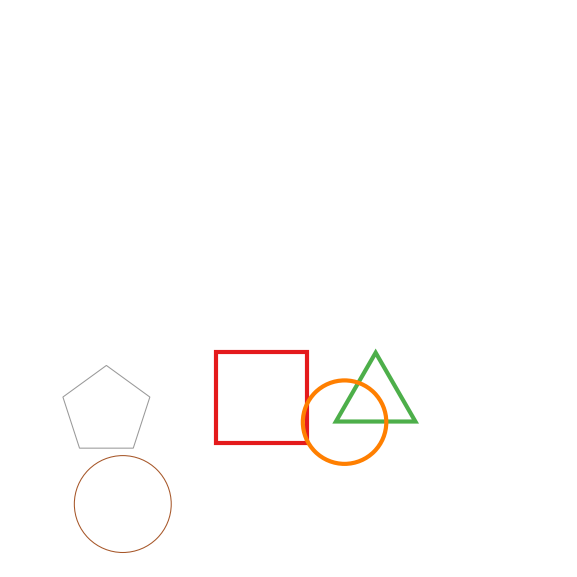[{"shape": "square", "thickness": 2, "radius": 0.4, "center": [0.453, 0.311]}, {"shape": "triangle", "thickness": 2, "radius": 0.4, "center": [0.65, 0.309]}, {"shape": "circle", "thickness": 2, "radius": 0.36, "center": [0.597, 0.268]}, {"shape": "circle", "thickness": 0.5, "radius": 0.42, "center": [0.213, 0.126]}, {"shape": "pentagon", "thickness": 0.5, "radius": 0.4, "center": [0.184, 0.287]}]